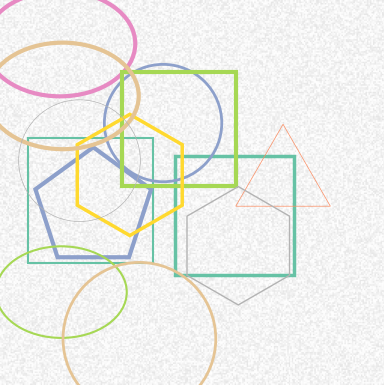[{"shape": "square", "thickness": 1.5, "radius": 0.81, "center": [0.234, 0.48]}, {"shape": "square", "thickness": 2.5, "radius": 0.77, "center": [0.609, 0.44]}, {"shape": "triangle", "thickness": 0.5, "radius": 0.71, "center": [0.735, 0.535]}, {"shape": "circle", "thickness": 2, "radius": 0.76, "center": [0.424, 0.68]}, {"shape": "pentagon", "thickness": 3, "radius": 0.79, "center": [0.242, 0.46]}, {"shape": "oval", "thickness": 3, "radius": 0.98, "center": [0.156, 0.887]}, {"shape": "square", "thickness": 3, "radius": 0.74, "center": [0.464, 0.665]}, {"shape": "oval", "thickness": 1.5, "radius": 0.85, "center": [0.159, 0.241]}, {"shape": "hexagon", "thickness": 2.5, "radius": 0.79, "center": [0.337, 0.546]}, {"shape": "oval", "thickness": 3, "radius": 0.99, "center": [0.163, 0.751]}, {"shape": "circle", "thickness": 2, "radius": 0.99, "center": [0.362, 0.12]}, {"shape": "hexagon", "thickness": 1, "radius": 0.77, "center": [0.619, 0.362]}, {"shape": "circle", "thickness": 0.5, "radius": 0.79, "center": [0.206, 0.583]}]